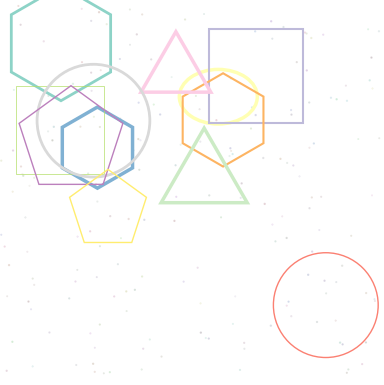[{"shape": "hexagon", "thickness": 2, "radius": 0.74, "center": [0.158, 0.887]}, {"shape": "oval", "thickness": 2.5, "radius": 0.51, "center": [0.567, 0.749]}, {"shape": "square", "thickness": 1.5, "radius": 0.61, "center": [0.664, 0.803]}, {"shape": "circle", "thickness": 1, "radius": 0.68, "center": [0.846, 0.207]}, {"shape": "hexagon", "thickness": 2.5, "radius": 0.53, "center": [0.253, 0.617]}, {"shape": "hexagon", "thickness": 1.5, "radius": 0.61, "center": [0.579, 0.689]}, {"shape": "square", "thickness": 0.5, "radius": 0.57, "center": [0.156, 0.662]}, {"shape": "triangle", "thickness": 2.5, "radius": 0.52, "center": [0.457, 0.813]}, {"shape": "circle", "thickness": 2, "radius": 0.73, "center": [0.243, 0.687]}, {"shape": "pentagon", "thickness": 1, "radius": 0.71, "center": [0.184, 0.636]}, {"shape": "triangle", "thickness": 2.5, "radius": 0.65, "center": [0.53, 0.538]}, {"shape": "pentagon", "thickness": 1, "radius": 0.52, "center": [0.281, 0.455]}]